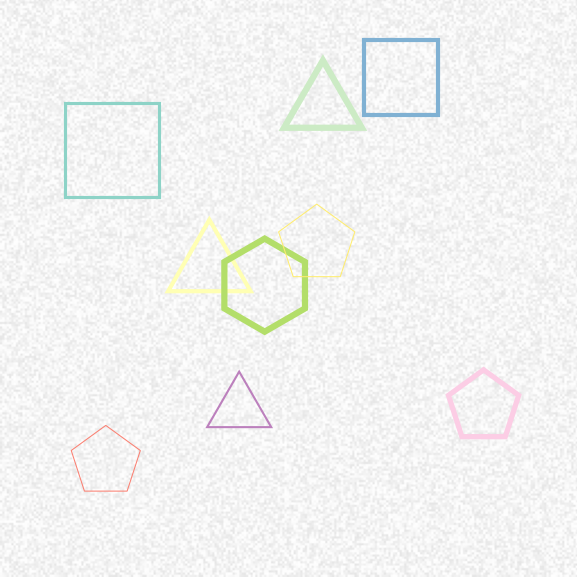[{"shape": "square", "thickness": 1.5, "radius": 0.4, "center": [0.194, 0.739]}, {"shape": "triangle", "thickness": 2, "radius": 0.41, "center": [0.363, 0.536]}, {"shape": "pentagon", "thickness": 0.5, "radius": 0.31, "center": [0.183, 0.2]}, {"shape": "square", "thickness": 2, "radius": 0.32, "center": [0.694, 0.865]}, {"shape": "hexagon", "thickness": 3, "radius": 0.4, "center": [0.458, 0.505]}, {"shape": "pentagon", "thickness": 2.5, "radius": 0.32, "center": [0.837, 0.295]}, {"shape": "triangle", "thickness": 1, "radius": 0.32, "center": [0.414, 0.292]}, {"shape": "triangle", "thickness": 3, "radius": 0.39, "center": [0.559, 0.817]}, {"shape": "pentagon", "thickness": 0.5, "radius": 0.35, "center": [0.548, 0.576]}]